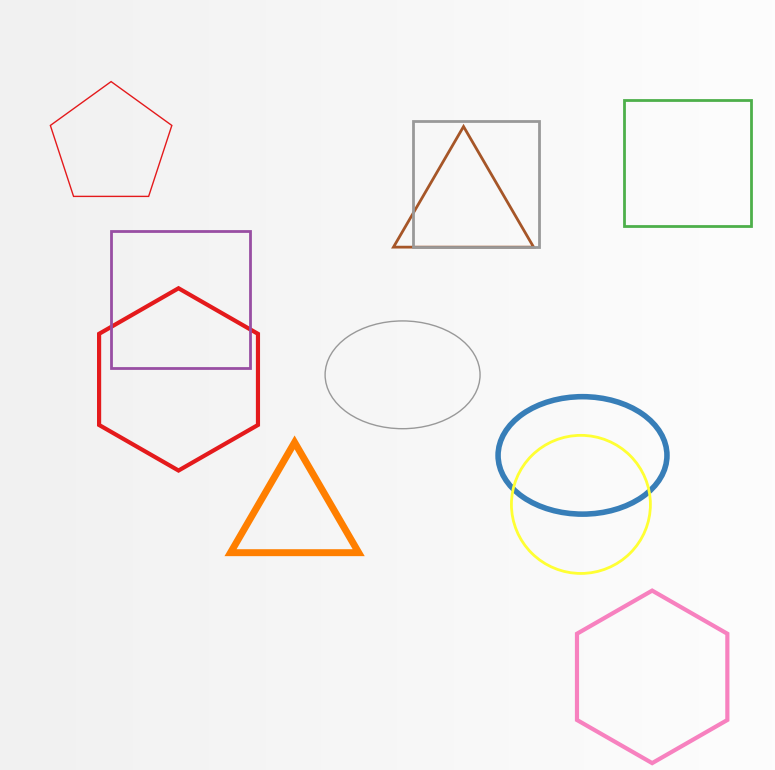[{"shape": "pentagon", "thickness": 0.5, "radius": 0.41, "center": [0.143, 0.812]}, {"shape": "hexagon", "thickness": 1.5, "radius": 0.59, "center": [0.23, 0.507]}, {"shape": "oval", "thickness": 2, "radius": 0.54, "center": [0.752, 0.409]}, {"shape": "square", "thickness": 1, "radius": 0.41, "center": [0.887, 0.788]}, {"shape": "square", "thickness": 1, "radius": 0.45, "center": [0.233, 0.611]}, {"shape": "triangle", "thickness": 2.5, "radius": 0.48, "center": [0.38, 0.33]}, {"shape": "circle", "thickness": 1, "radius": 0.45, "center": [0.75, 0.345]}, {"shape": "triangle", "thickness": 1, "radius": 0.52, "center": [0.598, 0.731]}, {"shape": "hexagon", "thickness": 1.5, "radius": 0.56, "center": [0.842, 0.121]}, {"shape": "oval", "thickness": 0.5, "radius": 0.5, "center": [0.519, 0.513]}, {"shape": "square", "thickness": 1, "radius": 0.41, "center": [0.614, 0.761]}]